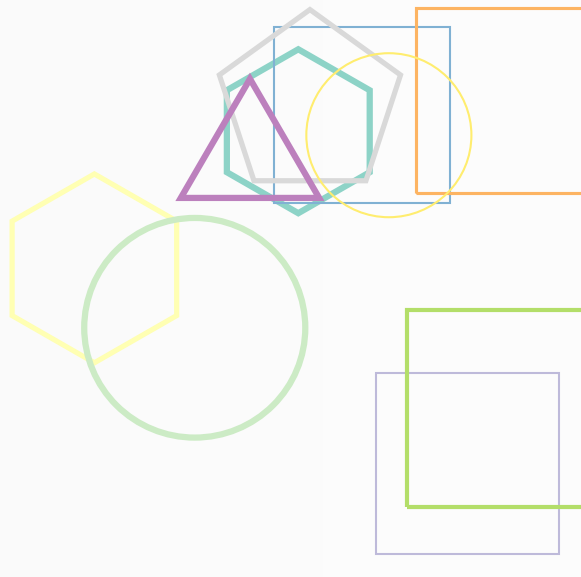[{"shape": "hexagon", "thickness": 3, "radius": 0.71, "center": [0.513, 0.772]}, {"shape": "hexagon", "thickness": 2.5, "radius": 0.82, "center": [0.162, 0.534]}, {"shape": "square", "thickness": 1, "radius": 0.79, "center": [0.804, 0.197]}, {"shape": "square", "thickness": 1, "radius": 0.76, "center": [0.623, 0.8]}, {"shape": "square", "thickness": 1.5, "radius": 0.8, "center": [0.877, 0.825]}, {"shape": "square", "thickness": 2, "radius": 0.85, "center": [0.87, 0.292]}, {"shape": "pentagon", "thickness": 2.5, "radius": 0.82, "center": [0.533, 0.819]}, {"shape": "triangle", "thickness": 3, "radius": 0.69, "center": [0.43, 0.725]}, {"shape": "circle", "thickness": 3, "radius": 0.95, "center": [0.335, 0.432]}, {"shape": "circle", "thickness": 1, "radius": 0.71, "center": [0.669, 0.765]}]